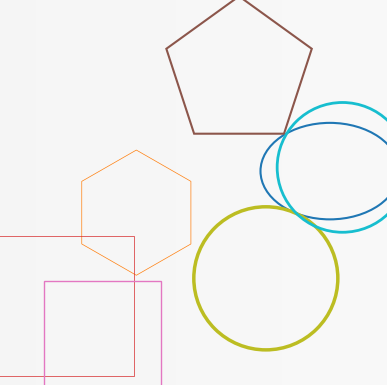[{"shape": "oval", "thickness": 1.5, "radius": 0.9, "center": [0.851, 0.556]}, {"shape": "hexagon", "thickness": 0.5, "radius": 0.81, "center": [0.352, 0.448]}, {"shape": "square", "thickness": 0.5, "radius": 0.91, "center": [0.164, 0.205]}, {"shape": "pentagon", "thickness": 1.5, "radius": 0.99, "center": [0.617, 0.812]}, {"shape": "square", "thickness": 1, "radius": 0.75, "center": [0.265, 0.119]}, {"shape": "circle", "thickness": 2.5, "radius": 0.93, "center": [0.686, 0.277]}, {"shape": "circle", "thickness": 2, "radius": 0.84, "center": [0.884, 0.565]}]